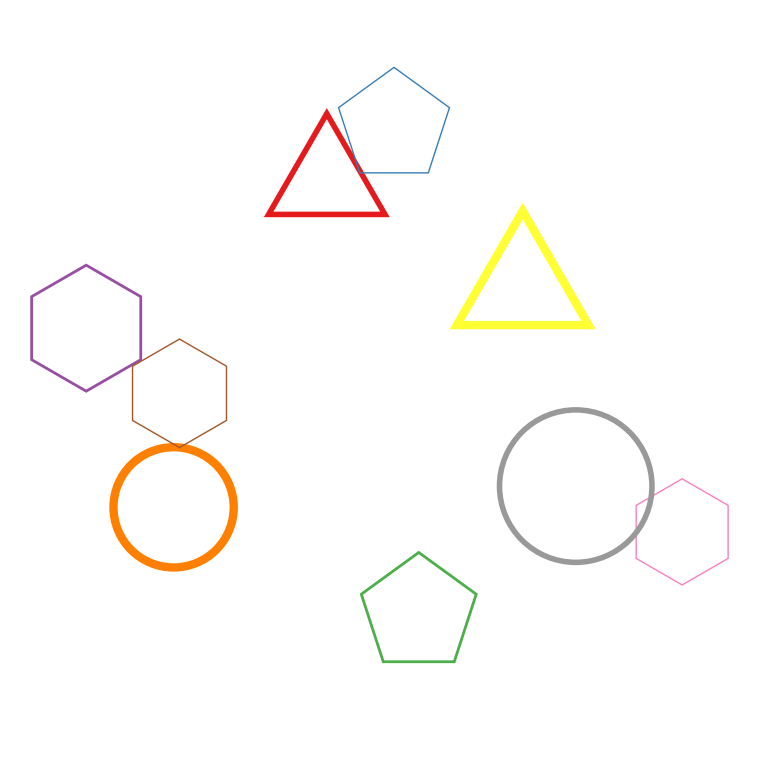[{"shape": "triangle", "thickness": 2, "radius": 0.44, "center": [0.424, 0.765]}, {"shape": "pentagon", "thickness": 0.5, "radius": 0.38, "center": [0.512, 0.837]}, {"shape": "pentagon", "thickness": 1, "radius": 0.39, "center": [0.544, 0.204]}, {"shape": "hexagon", "thickness": 1, "radius": 0.41, "center": [0.112, 0.574]}, {"shape": "circle", "thickness": 3, "radius": 0.39, "center": [0.225, 0.341]}, {"shape": "triangle", "thickness": 3, "radius": 0.49, "center": [0.679, 0.627]}, {"shape": "hexagon", "thickness": 0.5, "radius": 0.35, "center": [0.233, 0.489]}, {"shape": "hexagon", "thickness": 0.5, "radius": 0.34, "center": [0.886, 0.309]}, {"shape": "circle", "thickness": 2, "radius": 0.49, "center": [0.748, 0.369]}]